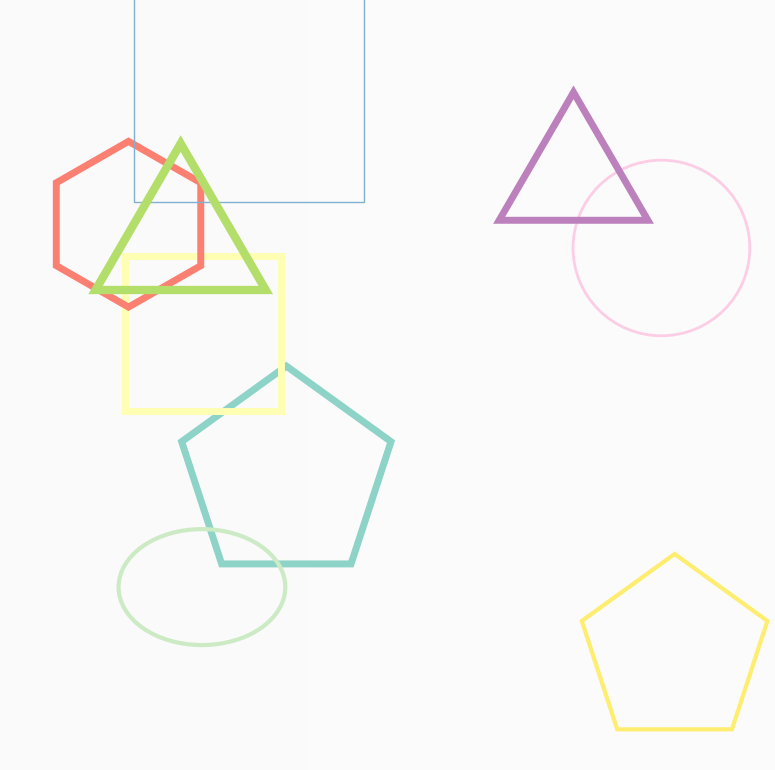[{"shape": "pentagon", "thickness": 2.5, "radius": 0.71, "center": [0.369, 0.383]}, {"shape": "square", "thickness": 2.5, "radius": 0.5, "center": [0.262, 0.567]}, {"shape": "hexagon", "thickness": 2.5, "radius": 0.54, "center": [0.166, 0.709]}, {"shape": "square", "thickness": 0.5, "radius": 0.74, "center": [0.321, 0.886]}, {"shape": "triangle", "thickness": 3, "radius": 0.63, "center": [0.233, 0.687]}, {"shape": "circle", "thickness": 1, "radius": 0.57, "center": [0.853, 0.678]}, {"shape": "triangle", "thickness": 2.5, "radius": 0.55, "center": [0.74, 0.769]}, {"shape": "oval", "thickness": 1.5, "radius": 0.54, "center": [0.261, 0.238]}, {"shape": "pentagon", "thickness": 1.5, "radius": 0.63, "center": [0.87, 0.155]}]